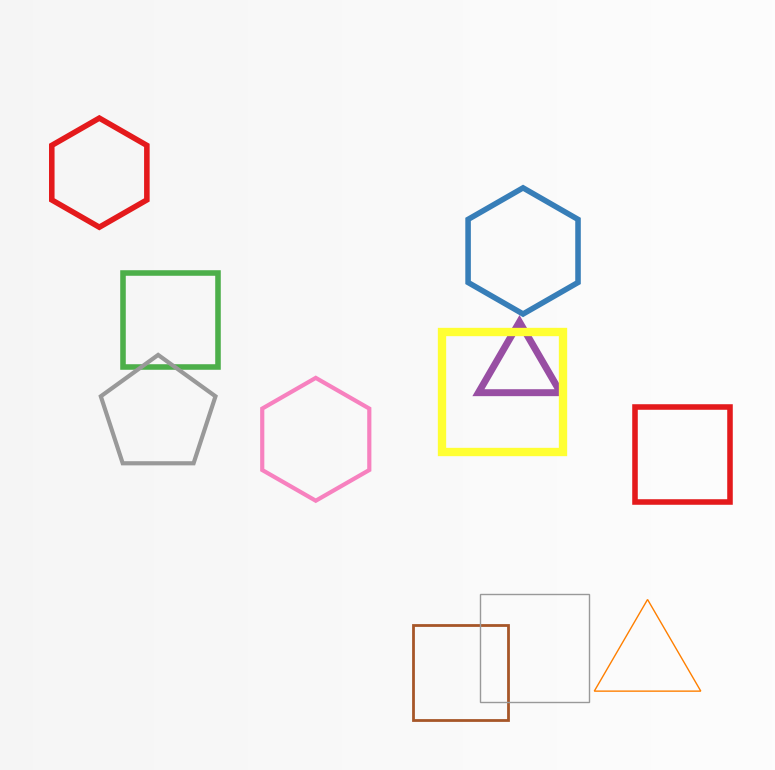[{"shape": "square", "thickness": 2, "radius": 0.31, "center": [0.881, 0.41]}, {"shape": "hexagon", "thickness": 2, "radius": 0.35, "center": [0.128, 0.776]}, {"shape": "hexagon", "thickness": 2, "radius": 0.41, "center": [0.675, 0.674]}, {"shape": "square", "thickness": 2, "radius": 0.31, "center": [0.22, 0.584]}, {"shape": "triangle", "thickness": 2.5, "radius": 0.31, "center": [0.67, 0.521]}, {"shape": "triangle", "thickness": 0.5, "radius": 0.4, "center": [0.836, 0.142]}, {"shape": "square", "thickness": 3, "radius": 0.39, "center": [0.649, 0.491]}, {"shape": "square", "thickness": 1, "radius": 0.31, "center": [0.594, 0.127]}, {"shape": "hexagon", "thickness": 1.5, "radius": 0.4, "center": [0.407, 0.429]}, {"shape": "pentagon", "thickness": 1.5, "radius": 0.39, "center": [0.204, 0.461]}, {"shape": "square", "thickness": 0.5, "radius": 0.35, "center": [0.69, 0.158]}]